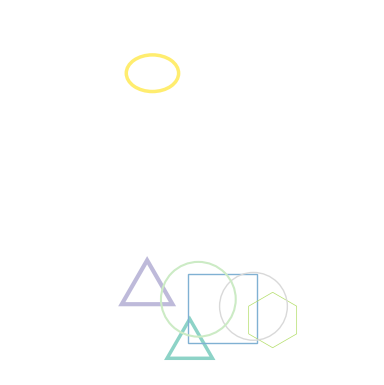[{"shape": "triangle", "thickness": 2.5, "radius": 0.34, "center": [0.493, 0.103]}, {"shape": "triangle", "thickness": 3, "radius": 0.38, "center": [0.382, 0.248]}, {"shape": "square", "thickness": 1, "radius": 0.45, "center": [0.578, 0.198]}, {"shape": "hexagon", "thickness": 0.5, "radius": 0.36, "center": [0.708, 0.169]}, {"shape": "circle", "thickness": 1, "radius": 0.44, "center": [0.658, 0.204]}, {"shape": "circle", "thickness": 1.5, "radius": 0.49, "center": [0.515, 0.223]}, {"shape": "oval", "thickness": 2.5, "radius": 0.34, "center": [0.396, 0.81]}]